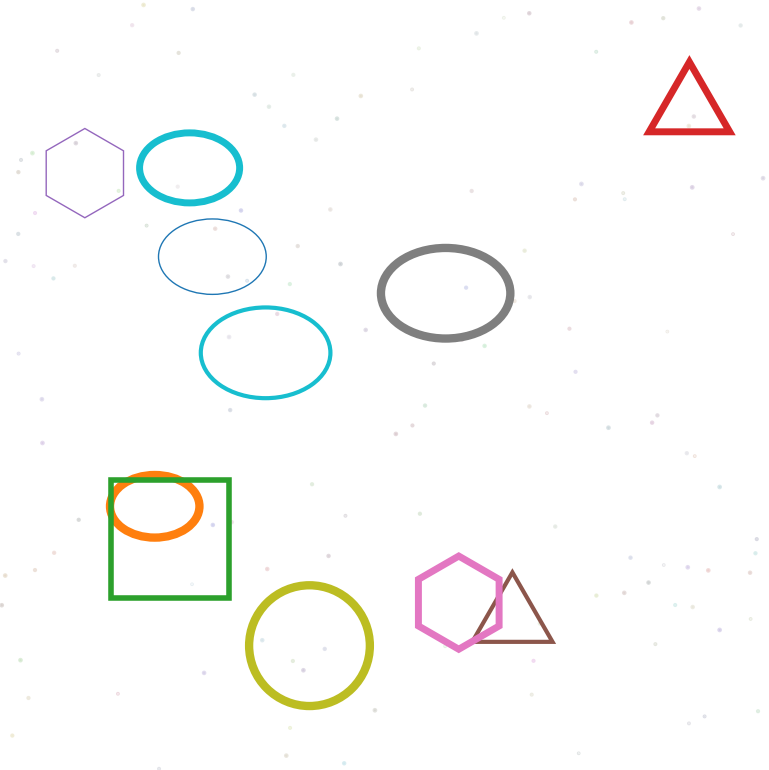[{"shape": "oval", "thickness": 0.5, "radius": 0.35, "center": [0.276, 0.667]}, {"shape": "oval", "thickness": 3, "radius": 0.29, "center": [0.201, 0.342]}, {"shape": "square", "thickness": 2, "radius": 0.38, "center": [0.221, 0.3]}, {"shape": "triangle", "thickness": 2.5, "radius": 0.3, "center": [0.895, 0.859]}, {"shape": "hexagon", "thickness": 0.5, "radius": 0.29, "center": [0.11, 0.775]}, {"shape": "triangle", "thickness": 1.5, "radius": 0.3, "center": [0.665, 0.197]}, {"shape": "hexagon", "thickness": 2.5, "radius": 0.3, "center": [0.596, 0.217]}, {"shape": "oval", "thickness": 3, "radius": 0.42, "center": [0.579, 0.619]}, {"shape": "circle", "thickness": 3, "radius": 0.39, "center": [0.402, 0.161]}, {"shape": "oval", "thickness": 1.5, "radius": 0.42, "center": [0.345, 0.542]}, {"shape": "oval", "thickness": 2.5, "radius": 0.32, "center": [0.246, 0.782]}]